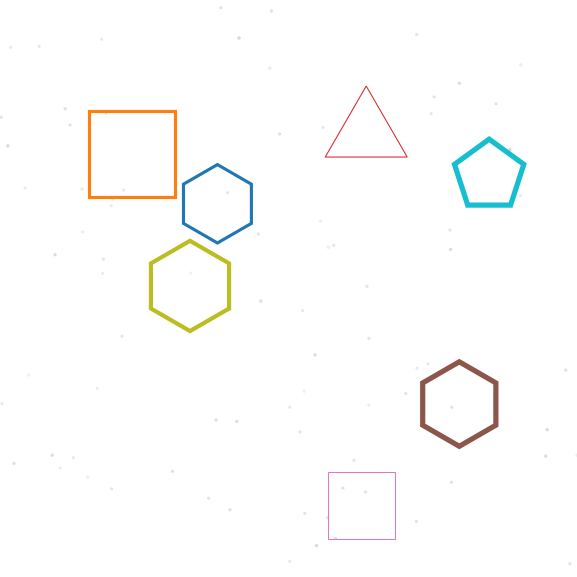[{"shape": "hexagon", "thickness": 1.5, "radius": 0.34, "center": [0.377, 0.646]}, {"shape": "square", "thickness": 1.5, "radius": 0.37, "center": [0.228, 0.732]}, {"shape": "triangle", "thickness": 0.5, "radius": 0.41, "center": [0.634, 0.768]}, {"shape": "hexagon", "thickness": 2.5, "radius": 0.37, "center": [0.795, 0.299]}, {"shape": "square", "thickness": 0.5, "radius": 0.29, "center": [0.626, 0.124]}, {"shape": "hexagon", "thickness": 2, "radius": 0.39, "center": [0.329, 0.504]}, {"shape": "pentagon", "thickness": 2.5, "radius": 0.32, "center": [0.847, 0.695]}]